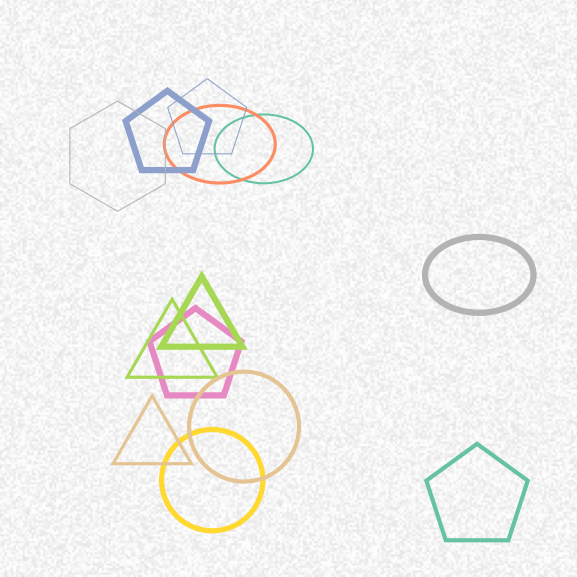[{"shape": "pentagon", "thickness": 2, "radius": 0.46, "center": [0.826, 0.138]}, {"shape": "oval", "thickness": 1, "radius": 0.43, "center": [0.457, 0.741]}, {"shape": "oval", "thickness": 1.5, "radius": 0.48, "center": [0.381, 0.749]}, {"shape": "pentagon", "thickness": 0.5, "radius": 0.36, "center": [0.359, 0.791]}, {"shape": "pentagon", "thickness": 3, "radius": 0.38, "center": [0.29, 0.766]}, {"shape": "pentagon", "thickness": 3, "radius": 0.42, "center": [0.338, 0.382]}, {"shape": "triangle", "thickness": 1.5, "radius": 0.45, "center": [0.298, 0.391]}, {"shape": "triangle", "thickness": 3, "radius": 0.41, "center": [0.349, 0.439]}, {"shape": "circle", "thickness": 2.5, "radius": 0.44, "center": [0.368, 0.168]}, {"shape": "circle", "thickness": 2, "radius": 0.48, "center": [0.423, 0.26]}, {"shape": "triangle", "thickness": 1.5, "radius": 0.39, "center": [0.263, 0.235]}, {"shape": "hexagon", "thickness": 0.5, "radius": 0.48, "center": [0.204, 0.729]}, {"shape": "oval", "thickness": 3, "radius": 0.47, "center": [0.83, 0.523]}]